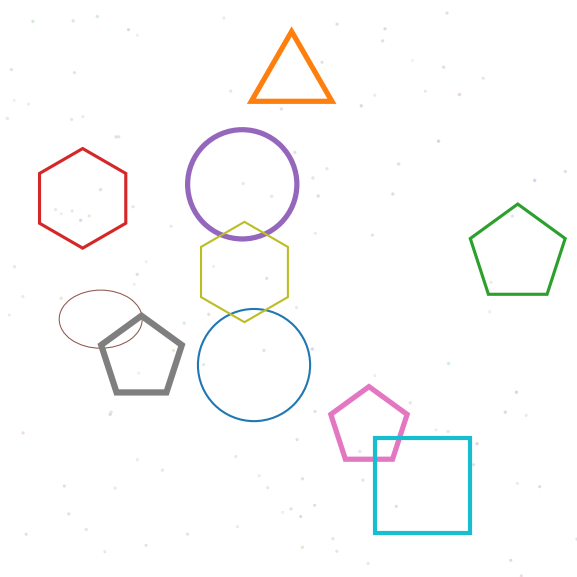[{"shape": "circle", "thickness": 1, "radius": 0.49, "center": [0.44, 0.367]}, {"shape": "triangle", "thickness": 2.5, "radius": 0.4, "center": [0.505, 0.864]}, {"shape": "pentagon", "thickness": 1.5, "radius": 0.43, "center": [0.897, 0.559]}, {"shape": "hexagon", "thickness": 1.5, "radius": 0.43, "center": [0.143, 0.656]}, {"shape": "circle", "thickness": 2.5, "radius": 0.47, "center": [0.419, 0.68]}, {"shape": "oval", "thickness": 0.5, "radius": 0.36, "center": [0.174, 0.446]}, {"shape": "pentagon", "thickness": 2.5, "radius": 0.35, "center": [0.639, 0.26]}, {"shape": "pentagon", "thickness": 3, "radius": 0.37, "center": [0.245, 0.379]}, {"shape": "hexagon", "thickness": 1, "radius": 0.43, "center": [0.423, 0.528]}, {"shape": "square", "thickness": 2, "radius": 0.41, "center": [0.732, 0.158]}]